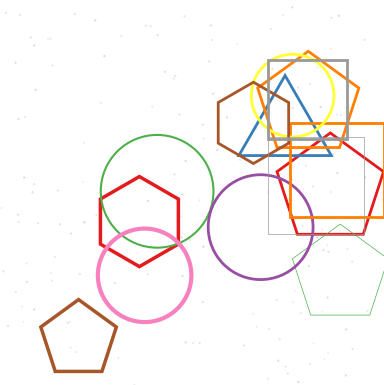[{"shape": "hexagon", "thickness": 2.5, "radius": 0.58, "center": [0.362, 0.424]}, {"shape": "pentagon", "thickness": 2, "radius": 0.73, "center": [0.858, 0.509]}, {"shape": "triangle", "thickness": 2, "radius": 0.69, "center": [0.74, 0.665]}, {"shape": "circle", "thickness": 1.5, "radius": 0.73, "center": [0.408, 0.503]}, {"shape": "pentagon", "thickness": 0.5, "radius": 0.65, "center": [0.884, 0.287]}, {"shape": "circle", "thickness": 2, "radius": 0.68, "center": [0.677, 0.41]}, {"shape": "pentagon", "thickness": 2, "radius": 0.69, "center": [0.801, 0.729]}, {"shape": "square", "thickness": 2, "radius": 0.61, "center": [0.876, 0.559]}, {"shape": "circle", "thickness": 2, "radius": 0.54, "center": [0.76, 0.752]}, {"shape": "hexagon", "thickness": 2, "radius": 0.53, "center": [0.658, 0.681]}, {"shape": "pentagon", "thickness": 2.5, "radius": 0.52, "center": [0.204, 0.119]}, {"shape": "circle", "thickness": 3, "radius": 0.61, "center": [0.376, 0.285]}, {"shape": "square", "thickness": 0.5, "radius": 0.63, "center": [0.821, 0.519]}, {"shape": "square", "thickness": 2, "radius": 0.51, "center": [0.799, 0.741]}]